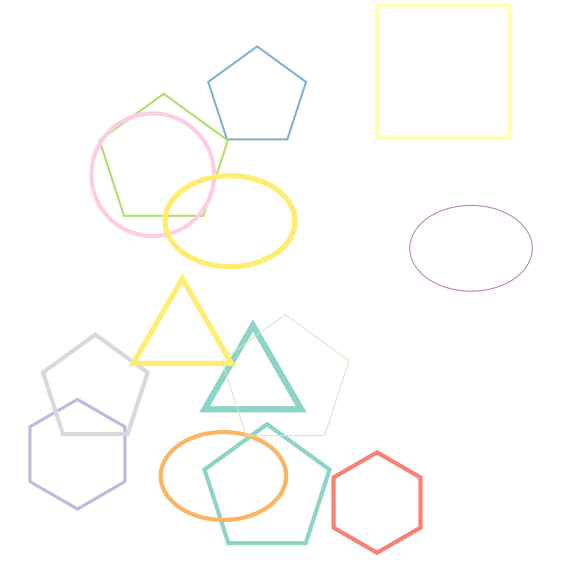[{"shape": "triangle", "thickness": 3, "radius": 0.48, "center": [0.438, 0.339]}, {"shape": "pentagon", "thickness": 2, "radius": 0.57, "center": [0.462, 0.151]}, {"shape": "square", "thickness": 2, "radius": 0.57, "center": [0.768, 0.876]}, {"shape": "hexagon", "thickness": 1.5, "radius": 0.47, "center": [0.134, 0.213]}, {"shape": "hexagon", "thickness": 2, "radius": 0.43, "center": [0.653, 0.129]}, {"shape": "pentagon", "thickness": 1, "radius": 0.44, "center": [0.445, 0.83]}, {"shape": "oval", "thickness": 2, "radius": 0.54, "center": [0.387, 0.175]}, {"shape": "pentagon", "thickness": 1, "radius": 0.58, "center": [0.283, 0.72]}, {"shape": "circle", "thickness": 2, "radius": 0.53, "center": [0.265, 0.697]}, {"shape": "pentagon", "thickness": 2, "radius": 0.48, "center": [0.165, 0.325]}, {"shape": "oval", "thickness": 0.5, "radius": 0.53, "center": [0.816, 0.569]}, {"shape": "pentagon", "thickness": 0.5, "radius": 0.58, "center": [0.494, 0.339]}, {"shape": "triangle", "thickness": 2.5, "radius": 0.49, "center": [0.316, 0.419]}, {"shape": "oval", "thickness": 2.5, "radius": 0.56, "center": [0.398, 0.616]}]